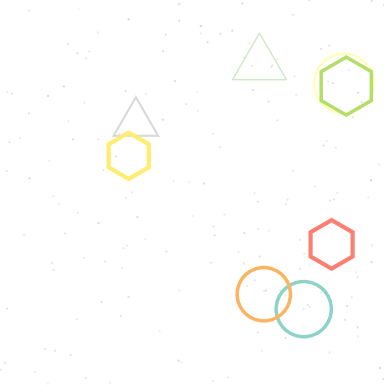[{"shape": "circle", "thickness": 2.5, "radius": 0.36, "center": [0.789, 0.197]}, {"shape": "circle", "thickness": 1.5, "radius": 0.39, "center": [0.894, 0.783]}, {"shape": "hexagon", "thickness": 3, "radius": 0.32, "center": [0.861, 0.365]}, {"shape": "circle", "thickness": 2.5, "radius": 0.35, "center": [0.685, 0.236]}, {"shape": "hexagon", "thickness": 2.5, "radius": 0.38, "center": [0.899, 0.776]}, {"shape": "triangle", "thickness": 1.5, "radius": 0.33, "center": [0.353, 0.681]}, {"shape": "triangle", "thickness": 1, "radius": 0.4, "center": [0.674, 0.833]}, {"shape": "hexagon", "thickness": 3, "radius": 0.3, "center": [0.334, 0.595]}]